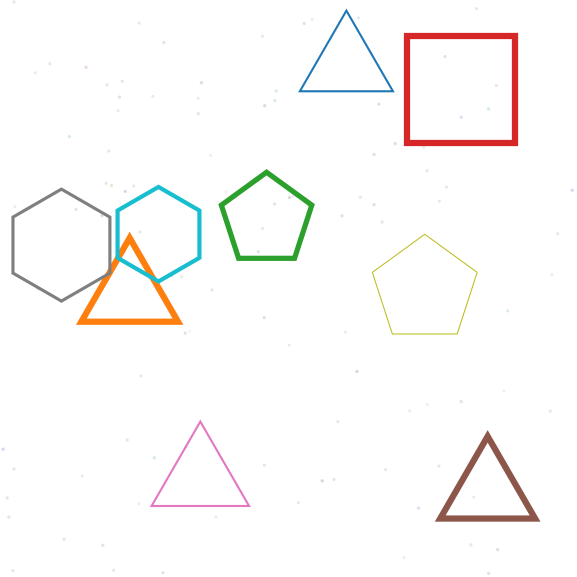[{"shape": "triangle", "thickness": 1, "radius": 0.47, "center": [0.6, 0.888]}, {"shape": "triangle", "thickness": 3, "radius": 0.48, "center": [0.225, 0.49]}, {"shape": "pentagon", "thickness": 2.5, "radius": 0.41, "center": [0.462, 0.618]}, {"shape": "square", "thickness": 3, "radius": 0.47, "center": [0.798, 0.845]}, {"shape": "triangle", "thickness": 3, "radius": 0.47, "center": [0.844, 0.149]}, {"shape": "triangle", "thickness": 1, "radius": 0.49, "center": [0.347, 0.172]}, {"shape": "hexagon", "thickness": 1.5, "radius": 0.48, "center": [0.106, 0.575]}, {"shape": "pentagon", "thickness": 0.5, "radius": 0.48, "center": [0.735, 0.498]}, {"shape": "hexagon", "thickness": 2, "radius": 0.41, "center": [0.274, 0.594]}]